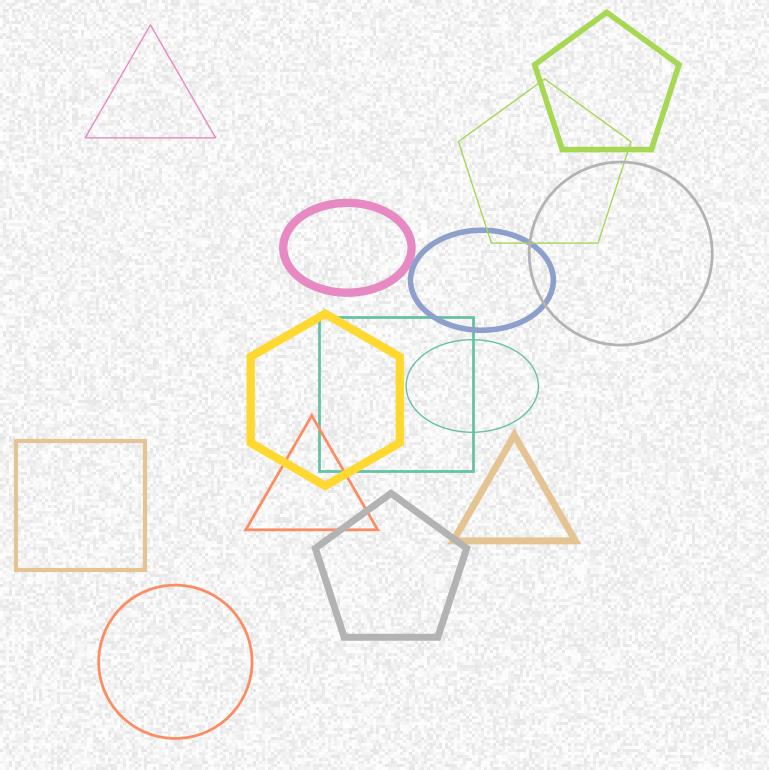[{"shape": "square", "thickness": 1, "radius": 0.5, "center": [0.514, 0.488]}, {"shape": "oval", "thickness": 0.5, "radius": 0.43, "center": [0.613, 0.499]}, {"shape": "triangle", "thickness": 1, "radius": 0.49, "center": [0.405, 0.361]}, {"shape": "circle", "thickness": 1, "radius": 0.5, "center": [0.228, 0.141]}, {"shape": "oval", "thickness": 2, "radius": 0.46, "center": [0.626, 0.636]}, {"shape": "triangle", "thickness": 0.5, "radius": 0.49, "center": [0.195, 0.87]}, {"shape": "oval", "thickness": 3, "radius": 0.42, "center": [0.451, 0.678]}, {"shape": "pentagon", "thickness": 0.5, "radius": 0.59, "center": [0.707, 0.78]}, {"shape": "pentagon", "thickness": 2, "radius": 0.49, "center": [0.788, 0.885]}, {"shape": "hexagon", "thickness": 3, "radius": 0.56, "center": [0.422, 0.481]}, {"shape": "square", "thickness": 1.5, "radius": 0.42, "center": [0.105, 0.343]}, {"shape": "triangle", "thickness": 2.5, "radius": 0.46, "center": [0.668, 0.343]}, {"shape": "circle", "thickness": 1, "radius": 0.59, "center": [0.806, 0.671]}, {"shape": "pentagon", "thickness": 2.5, "radius": 0.52, "center": [0.508, 0.256]}]